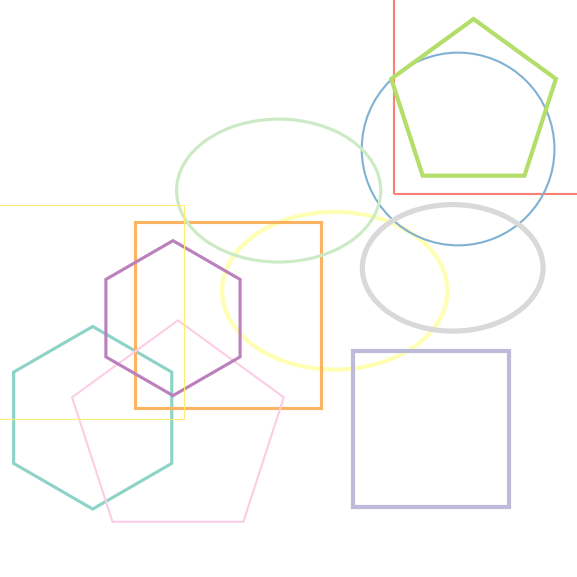[{"shape": "hexagon", "thickness": 1.5, "radius": 0.79, "center": [0.161, 0.276]}, {"shape": "oval", "thickness": 2, "radius": 0.98, "center": [0.58, 0.496]}, {"shape": "square", "thickness": 2, "radius": 0.68, "center": [0.747, 0.257]}, {"shape": "square", "thickness": 1, "radius": 0.97, "center": [0.876, 0.857]}, {"shape": "circle", "thickness": 1, "radius": 0.83, "center": [0.793, 0.741]}, {"shape": "square", "thickness": 1.5, "radius": 0.81, "center": [0.395, 0.454]}, {"shape": "pentagon", "thickness": 2, "radius": 0.75, "center": [0.82, 0.816]}, {"shape": "pentagon", "thickness": 1, "radius": 0.96, "center": [0.308, 0.252]}, {"shape": "oval", "thickness": 2.5, "radius": 0.78, "center": [0.784, 0.535]}, {"shape": "hexagon", "thickness": 1.5, "radius": 0.67, "center": [0.3, 0.448]}, {"shape": "oval", "thickness": 1.5, "radius": 0.88, "center": [0.483, 0.669]}, {"shape": "square", "thickness": 0.5, "radius": 0.93, "center": [0.132, 0.459]}]